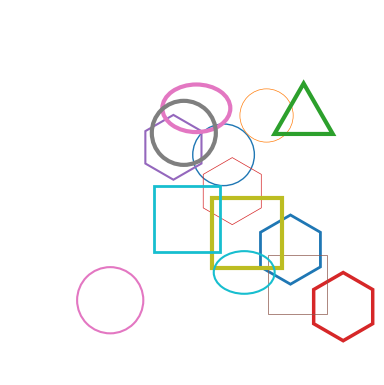[{"shape": "circle", "thickness": 1, "radius": 0.4, "center": [0.581, 0.598]}, {"shape": "hexagon", "thickness": 2, "radius": 0.45, "center": [0.754, 0.352]}, {"shape": "circle", "thickness": 0.5, "radius": 0.35, "center": [0.692, 0.7]}, {"shape": "triangle", "thickness": 3, "radius": 0.44, "center": [0.789, 0.696]}, {"shape": "hexagon", "thickness": 0.5, "radius": 0.44, "center": [0.603, 0.504]}, {"shape": "hexagon", "thickness": 2.5, "radius": 0.44, "center": [0.891, 0.204]}, {"shape": "hexagon", "thickness": 1.5, "radius": 0.42, "center": [0.45, 0.617]}, {"shape": "square", "thickness": 0.5, "radius": 0.38, "center": [0.774, 0.261]}, {"shape": "oval", "thickness": 3, "radius": 0.44, "center": [0.51, 0.719]}, {"shape": "circle", "thickness": 1.5, "radius": 0.43, "center": [0.286, 0.22]}, {"shape": "circle", "thickness": 3, "radius": 0.42, "center": [0.477, 0.655]}, {"shape": "square", "thickness": 3, "radius": 0.46, "center": [0.641, 0.395]}, {"shape": "square", "thickness": 2, "radius": 0.43, "center": [0.487, 0.432]}, {"shape": "oval", "thickness": 1.5, "radius": 0.4, "center": [0.634, 0.292]}]